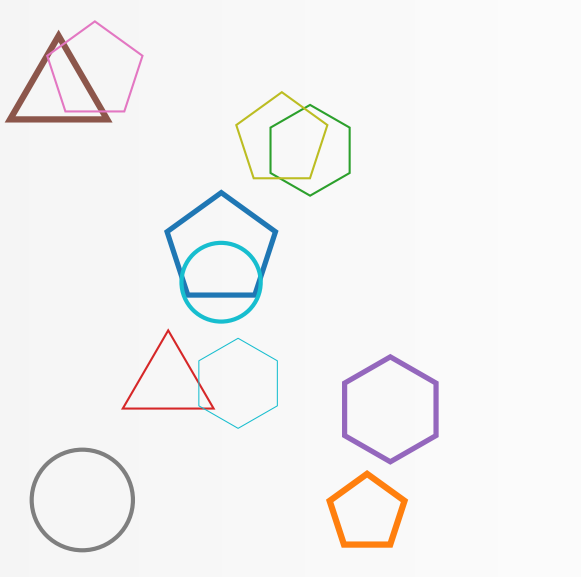[{"shape": "pentagon", "thickness": 2.5, "radius": 0.49, "center": [0.381, 0.568]}, {"shape": "pentagon", "thickness": 3, "radius": 0.34, "center": [0.632, 0.111]}, {"shape": "hexagon", "thickness": 1, "radius": 0.39, "center": [0.533, 0.739]}, {"shape": "triangle", "thickness": 1, "radius": 0.45, "center": [0.289, 0.337]}, {"shape": "hexagon", "thickness": 2.5, "radius": 0.45, "center": [0.672, 0.29]}, {"shape": "triangle", "thickness": 3, "radius": 0.48, "center": [0.101, 0.841]}, {"shape": "pentagon", "thickness": 1, "radius": 0.43, "center": [0.163, 0.876]}, {"shape": "circle", "thickness": 2, "radius": 0.44, "center": [0.142, 0.133]}, {"shape": "pentagon", "thickness": 1, "radius": 0.41, "center": [0.485, 0.757]}, {"shape": "hexagon", "thickness": 0.5, "radius": 0.39, "center": [0.41, 0.335]}, {"shape": "circle", "thickness": 2, "radius": 0.34, "center": [0.38, 0.51]}]